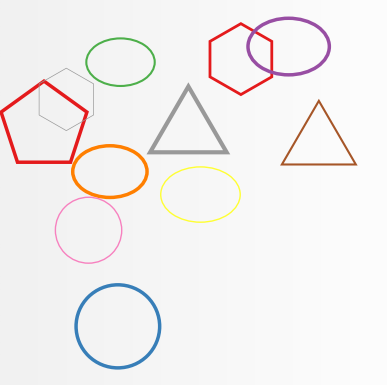[{"shape": "pentagon", "thickness": 2.5, "radius": 0.58, "center": [0.114, 0.673]}, {"shape": "hexagon", "thickness": 2, "radius": 0.46, "center": [0.622, 0.846]}, {"shape": "circle", "thickness": 2.5, "radius": 0.54, "center": [0.304, 0.152]}, {"shape": "oval", "thickness": 1.5, "radius": 0.44, "center": [0.311, 0.838]}, {"shape": "oval", "thickness": 2.5, "radius": 0.52, "center": [0.745, 0.879]}, {"shape": "oval", "thickness": 2.5, "radius": 0.48, "center": [0.284, 0.554]}, {"shape": "oval", "thickness": 1, "radius": 0.51, "center": [0.517, 0.495]}, {"shape": "triangle", "thickness": 1.5, "radius": 0.55, "center": [0.823, 0.628]}, {"shape": "circle", "thickness": 1, "radius": 0.43, "center": [0.229, 0.402]}, {"shape": "hexagon", "thickness": 0.5, "radius": 0.41, "center": [0.171, 0.742]}, {"shape": "triangle", "thickness": 3, "radius": 0.57, "center": [0.486, 0.661]}]